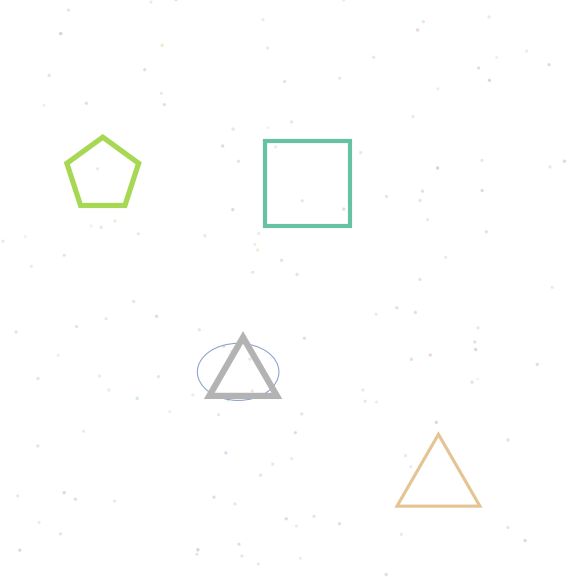[{"shape": "square", "thickness": 2, "radius": 0.37, "center": [0.532, 0.681]}, {"shape": "oval", "thickness": 0.5, "radius": 0.35, "center": [0.412, 0.355]}, {"shape": "pentagon", "thickness": 2.5, "radius": 0.33, "center": [0.178, 0.696]}, {"shape": "triangle", "thickness": 1.5, "radius": 0.41, "center": [0.759, 0.164]}, {"shape": "triangle", "thickness": 3, "radius": 0.34, "center": [0.421, 0.347]}]